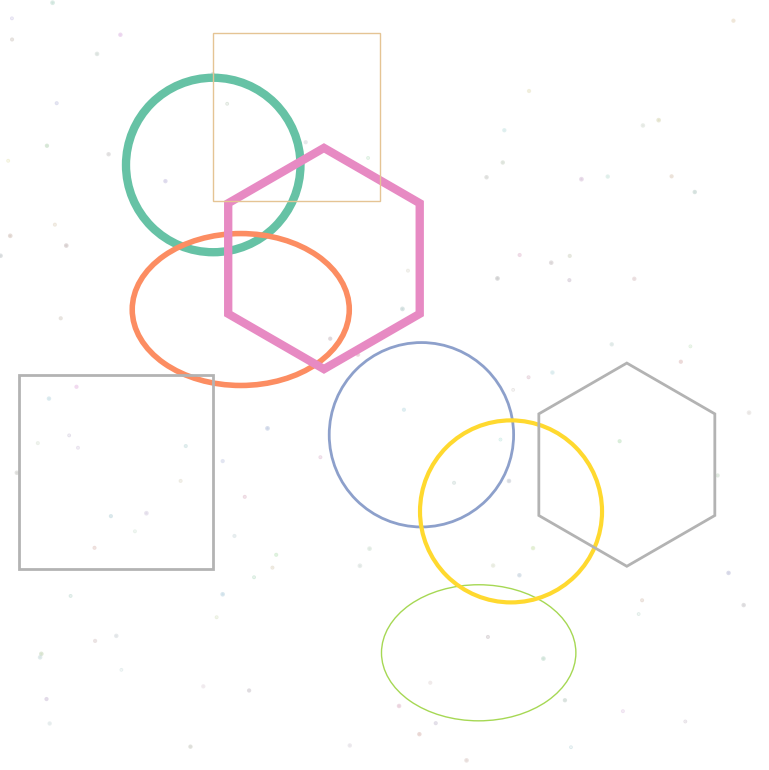[{"shape": "circle", "thickness": 3, "radius": 0.57, "center": [0.277, 0.786]}, {"shape": "oval", "thickness": 2, "radius": 0.7, "center": [0.313, 0.598]}, {"shape": "circle", "thickness": 1, "radius": 0.6, "center": [0.547, 0.435]}, {"shape": "hexagon", "thickness": 3, "radius": 0.72, "center": [0.421, 0.664]}, {"shape": "oval", "thickness": 0.5, "radius": 0.63, "center": [0.622, 0.152]}, {"shape": "circle", "thickness": 1.5, "radius": 0.59, "center": [0.664, 0.336]}, {"shape": "square", "thickness": 0.5, "radius": 0.54, "center": [0.385, 0.848]}, {"shape": "square", "thickness": 1, "radius": 0.63, "center": [0.151, 0.387]}, {"shape": "hexagon", "thickness": 1, "radius": 0.66, "center": [0.814, 0.397]}]